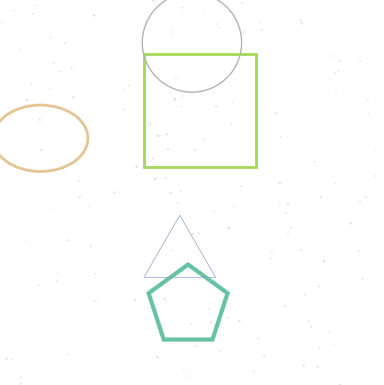[{"shape": "pentagon", "thickness": 3, "radius": 0.54, "center": [0.489, 0.205]}, {"shape": "triangle", "thickness": 0.5, "radius": 0.54, "center": [0.467, 0.333]}, {"shape": "square", "thickness": 2, "radius": 0.73, "center": [0.52, 0.713]}, {"shape": "oval", "thickness": 2, "radius": 0.62, "center": [0.105, 0.641]}, {"shape": "circle", "thickness": 1, "radius": 0.65, "center": [0.499, 0.89]}]